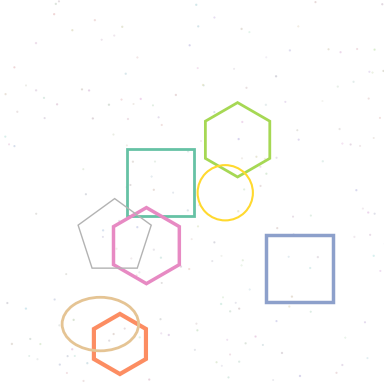[{"shape": "square", "thickness": 2, "radius": 0.43, "center": [0.417, 0.527]}, {"shape": "hexagon", "thickness": 3, "radius": 0.39, "center": [0.311, 0.107]}, {"shape": "square", "thickness": 2.5, "radius": 0.44, "center": [0.778, 0.303]}, {"shape": "hexagon", "thickness": 2.5, "radius": 0.49, "center": [0.38, 0.362]}, {"shape": "hexagon", "thickness": 2, "radius": 0.48, "center": [0.617, 0.637]}, {"shape": "circle", "thickness": 1.5, "radius": 0.36, "center": [0.585, 0.499]}, {"shape": "oval", "thickness": 2, "radius": 0.5, "center": [0.261, 0.158]}, {"shape": "pentagon", "thickness": 1, "radius": 0.5, "center": [0.298, 0.384]}]